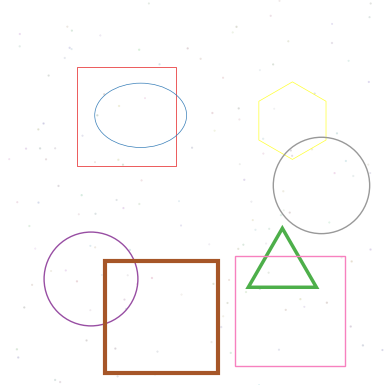[{"shape": "square", "thickness": 0.5, "radius": 0.64, "center": [0.33, 0.697]}, {"shape": "oval", "thickness": 0.5, "radius": 0.6, "center": [0.365, 0.7]}, {"shape": "triangle", "thickness": 2.5, "radius": 0.51, "center": [0.733, 0.305]}, {"shape": "circle", "thickness": 1, "radius": 0.61, "center": [0.236, 0.275]}, {"shape": "hexagon", "thickness": 0.5, "radius": 0.5, "center": [0.76, 0.687]}, {"shape": "square", "thickness": 3, "radius": 0.73, "center": [0.42, 0.176]}, {"shape": "square", "thickness": 1, "radius": 0.72, "center": [0.754, 0.192]}, {"shape": "circle", "thickness": 1, "radius": 0.63, "center": [0.835, 0.518]}]